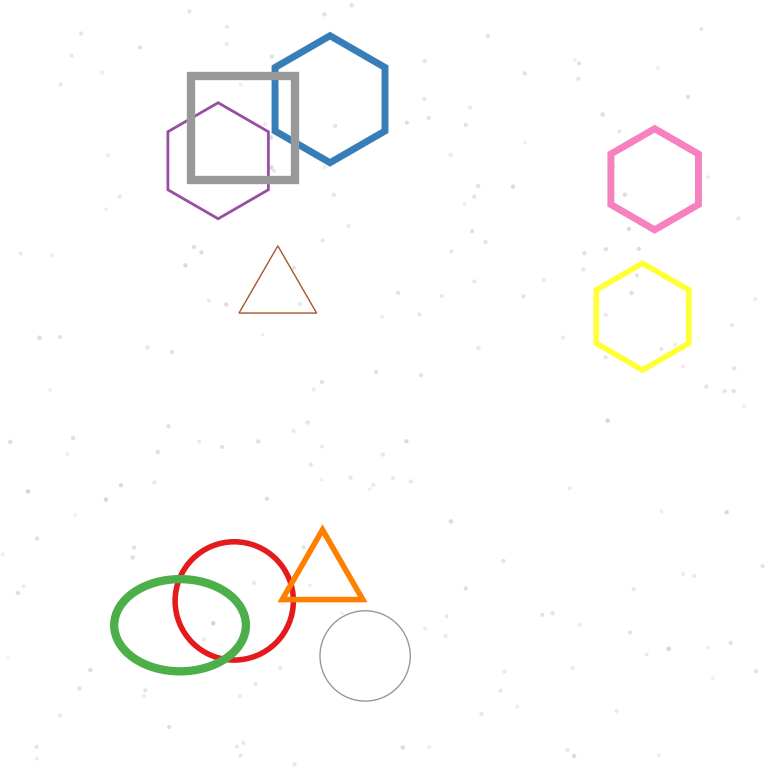[{"shape": "circle", "thickness": 2, "radius": 0.38, "center": [0.304, 0.22]}, {"shape": "hexagon", "thickness": 2.5, "radius": 0.41, "center": [0.429, 0.871]}, {"shape": "oval", "thickness": 3, "radius": 0.43, "center": [0.234, 0.188]}, {"shape": "hexagon", "thickness": 1, "radius": 0.38, "center": [0.283, 0.791]}, {"shape": "triangle", "thickness": 2, "radius": 0.3, "center": [0.419, 0.252]}, {"shape": "hexagon", "thickness": 2, "radius": 0.35, "center": [0.834, 0.589]}, {"shape": "triangle", "thickness": 0.5, "radius": 0.29, "center": [0.361, 0.623]}, {"shape": "hexagon", "thickness": 2.5, "radius": 0.33, "center": [0.85, 0.767]}, {"shape": "square", "thickness": 3, "radius": 0.34, "center": [0.316, 0.834]}, {"shape": "circle", "thickness": 0.5, "radius": 0.29, "center": [0.474, 0.148]}]